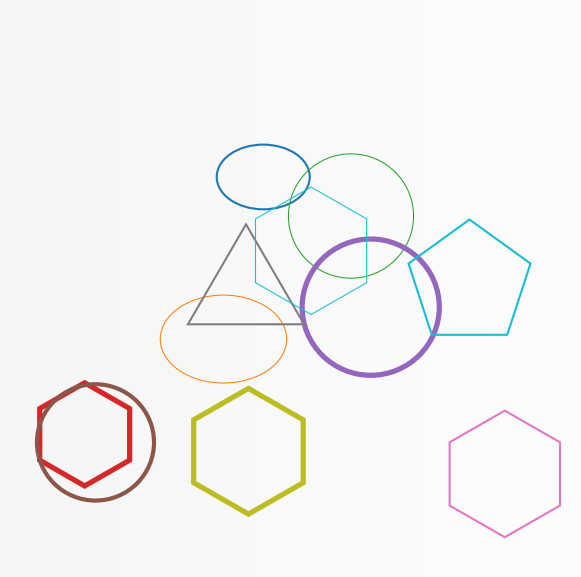[{"shape": "oval", "thickness": 1, "radius": 0.4, "center": [0.453, 0.693]}, {"shape": "oval", "thickness": 0.5, "radius": 0.54, "center": [0.384, 0.412]}, {"shape": "circle", "thickness": 0.5, "radius": 0.54, "center": [0.604, 0.625]}, {"shape": "hexagon", "thickness": 2.5, "radius": 0.45, "center": [0.146, 0.247]}, {"shape": "circle", "thickness": 2.5, "radius": 0.59, "center": [0.638, 0.467]}, {"shape": "circle", "thickness": 2, "radius": 0.5, "center": [0.164, 0.233]}, {"shape": "hexagon", "thickness": 1, "radius": 0.55, "center": [0.868, 0.178]}, {"shape": "triangle", "thickness": 1, "radius": 0.58, "center": [0.423, 0.495]}, {"shape": "hexagon", "thickness": 2.5, "radius": 0.54, "center": [0.427, 0.218]}, {"shape": "hexagon", "thickness": 0.5, "radius": 0.55, "center": [0.535, 0.565]}, {"shape": "pentagon", "thickness": 1, "radius": 0.55, "center": [0.808, 0.509]}]